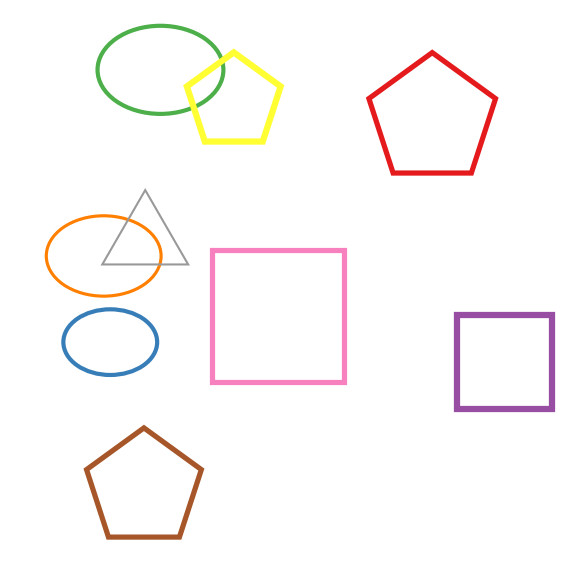[{"shape": "pentagon", "thickness": 2.5, "radius": 0.58, "center": [0.748, 0.793]}, {"shape": "oval", "thickness": 2, "radius": 0.41, "center": [0.191, 0.407]}, {"shape": "oval", "thickness": 2, "radius": 0.54, "center": [0.278, 0.878]}, {"shape": "square", "thickness": 3, "radius": 0.41, "center": [0.873, 0.372]}, {"shape": "oval", "thickness": 1.5, "radius": 0.5, "center": [0.18, 0.556]}, {"shape": "pentagon", "thickness": 3, "radius": 0.43, "center": [0.405, 0.823]}, {"shape": "pentagon", "thickness": 2.5, "radius": 0.52, "center": [0.249, 0.154]}, {"shape": "square", "thickness": 2.5, "radius": 0.57, "center": [0.482, 0.452]}, {"shape": "triangle", "thickness": 1, "radius": 0.43, "center": [0.251, 0.584]}]